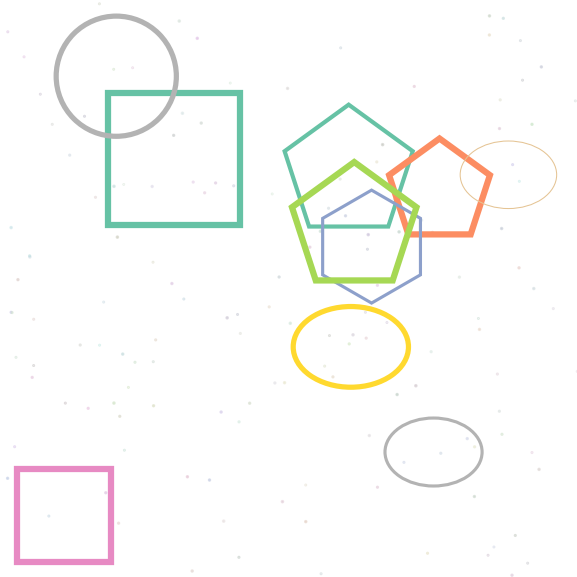[{"shape": "pentagon", "thickness": 2, "radius": 0.58, "center": [0.604, 0.701]}, {"shape": "square", "thickness": 3, "radius": 0.57, "center": [0.301, 0.724]}, {"shape": "pentagon", "thickness": 3, "radius": 0.46, "center": [0.761, 0.667]}, {"shape": "hexagon", "thickness": 1.5, "radius": 0.49, "center": [0.643, 0.572]}, {"shape": "square", "thickness": 3, "radius": 0.41, "center": [0.111, 0.107]}, {"shape": "pentagon", "thickness": 3, "radius": 0.57, "center": [0.613, 0.605]}, {"shape": "oval", "thickness": 2.5, "radius": 0.5, "center": [0.608, 0.398]}, {"shape": "oval", "thickness": 0.5, "radius": 0.42, "center": [0.88, 0.696]}, {"shape": "oval", "thickness": 1.5, "radius": 0.42, "center": [0.751, 0.216]}, {"shape": "circle", "thickness": 2.5, "radius": 0.52, "center": [0.201, 0.867]}]